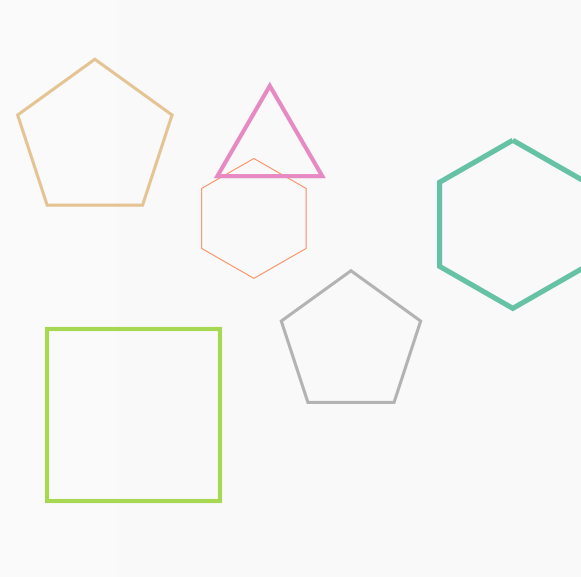[{"shape": "hexagon", "thickness": 2.5, "radius": 0.73, "center": [0.882, 0.611]}, {"shape": "hexagon", "thickness": 0.5, "radius": 0.52, "center": [0.437, 0.621]}, {"shape": "triangle", "thickness": 2, "radius": 0.52, "center": [0.464, 0.746]}, {"shape": "square", "thickness": 2, "radius": 0.74, "center": [0.23, 0.281]}, {"shape": "pentagon", "thickness": 1.5, "radius": 0.7, "center": [0.163, 0.757]}, {"shape": "pentagon", "thickness": 1.5, "radius": 0.63, "center": [0.604, 0.404]}]